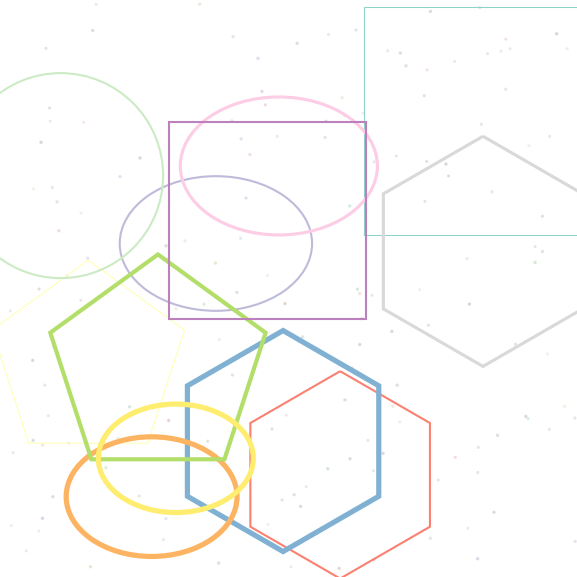[{"shape": "square", "thickness": 0.5, "radius": 0.98, "center": [0.828, 0.79]}, {"shape": "pentagon", "thickness": 0.5, "radius": 0.88, "center": [0.153, 0.374]}, {"shape": "oval", "thickness": 1, "radius": 0.83, "center": [0.374, 0.577]}, {"shape": "hexagon", "thickness": 1, "radius": 0.9, "center": [0.589, 0.177]}, {"shape": "hexagon", "thickness": 2.5, "radius": 0.96, "center": [0.49, 0.235]}, {"shape": "oval", "thickness": 2.5, "radius": 0.74, "center": [0.263, 0.139]}, {"shape": "pentagon", "thickness": 2, "radius": 0.98, "center": [0.274, 0.362]}, {"shape": "oval", "thickness": 1.5, "radius": 0.85, "center": [0.483, 0.712]}, {"shape": "hexagon", "thickness": 1.5, "radius": 1.0, "center": [0.836, 0.564]}, {"shape": "square", "thickness": 1, "radius": 0.85, "center": [0.463, 0.617]}, {"shape": "circle", "thickness": 1, "radius": 0.89, "center": [0.105, 0.695]}, {"shape": "oval", "thickness": 2.5, "radius": 0.67, "center": [0.305, 0.206]}]